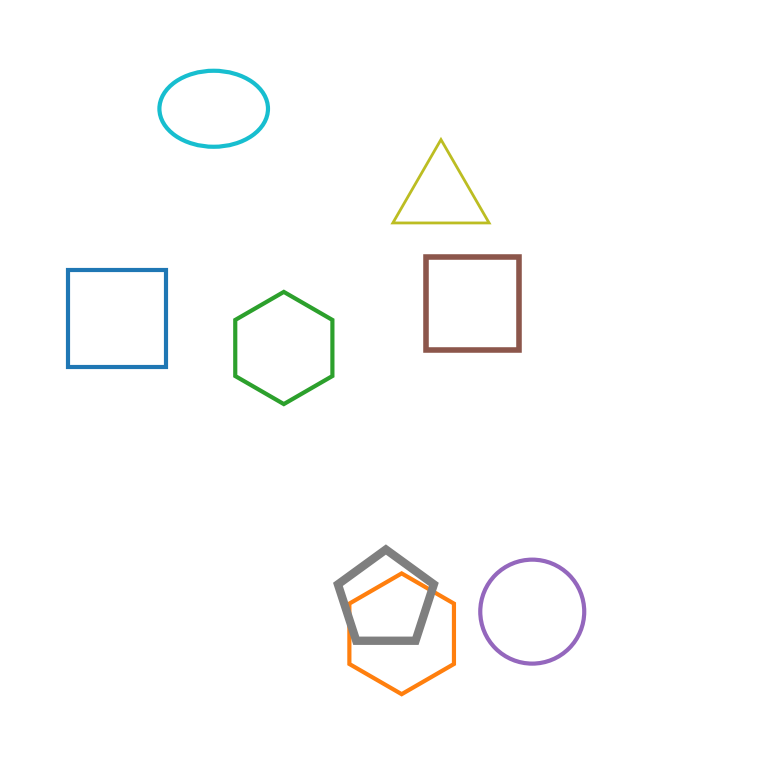[{"shape": "square", "thickness": 1.5, "radius": 0.32, "center": [0.152, 0.587]}, {"shape": "hexagon", "thickness": 1.5, "radius": 0.39, "center": [0.522, 0.177]}, {"shape": "hexagon", "thickness": 1.5, "radius": 0.36, "center": [0.369, 0.548]}, {"shape": "circle", "thickness": 1.5, "radius": 0.34, "center": [0.691, 0.206]}, {"shape": "square", "thickness": 2, "radius": 0.3, "center": [0.614, 0.605]}, {"shape": "pentagon", "thickness": 3, "radius": 0.33, "center": [0.501, 0.221]}, {"shape": "triangle", "thickness": 1, "radius": 0.36, "center": [0.573, 0.747]}, {"shape": "oval", "thickness": 1.5, "radius": 0.35, "center": [0.278, 0.859]}]